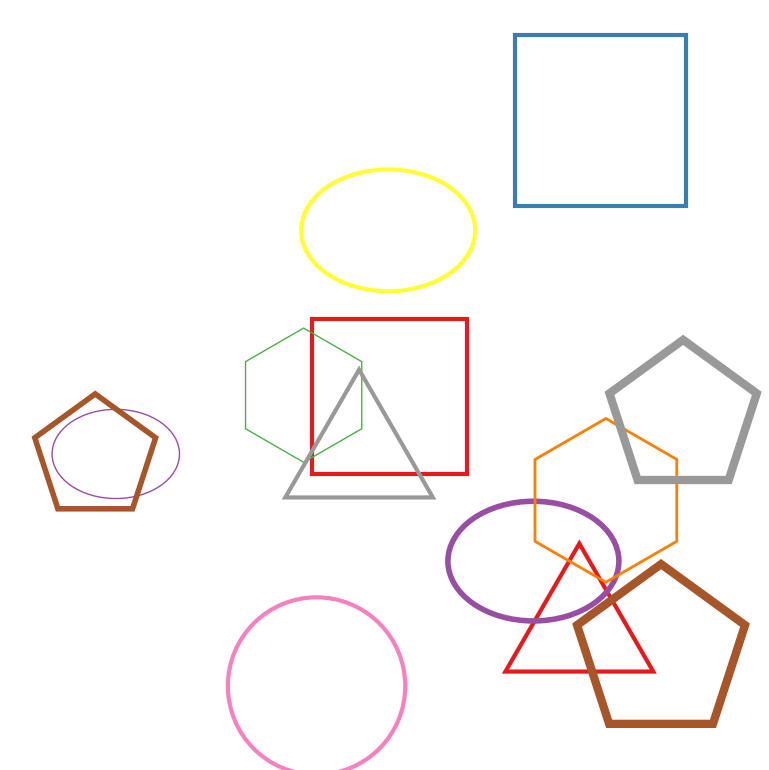[{"shape": "triangle", "thickness": 1.5, "radius": 0.55, "center": [0.752, 0.183]}, {"shape": "square", "thickness": 1.5, "radius": 0.5, "center": [0.505, 0.485]}, {"shape": "square", "thickness": 1.5, "radius": 0.56, "center": [0.78, 0.844]}, {"shape": "hexagon", "thickness": 0.5, "radius": 0.44, "center": [0.394, 0.487]}, {"shape": "oval", "thickness": 0.5, "radius": 0.41, "center": [0.15, 0.41]}, {"shape": "oval", "thickness": 2, "radius": 0.56, "center": [0.693, 0.271]}, {"shape": "hexagon", "thickness": 1, "radius": 0.53, "center": [0.787, 0.35]}, {"shape": "oval", "thickness": 1.5, "radius": 0.56, "center": [0.504, 0.701]}, {"shape": "pentagon", "thickness": 3, "radius": 0.57, "center": [0.859, 0.153]}, {"shape": "pentagon", "thickness": 2, "radius": 0.41, "center": [0.124, 0.406]}, {"shape": "circle", "thickness": 1.5, "radius": 0.58, "center": [0.411, 0.109]}, {"shape": "triangle", "thickness": 1.5, "radius": 0.55, "center": [0.466, 0.409]}, {"shape": "pentagon", "thickness": 3, "radius": 0.5, "center": [0.887, 0.458]}]